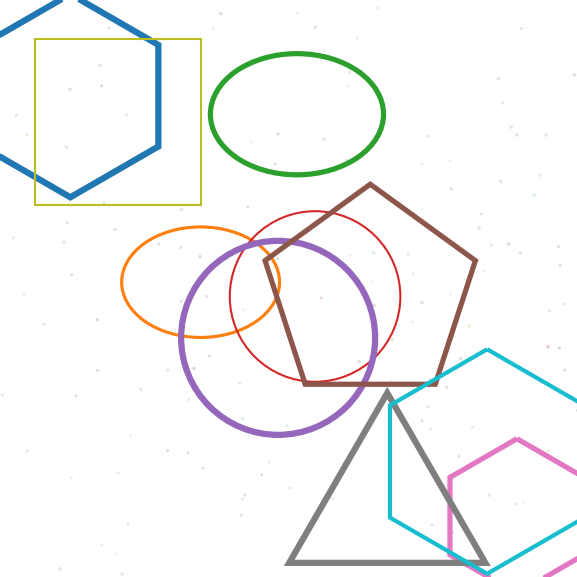[{"shape": "hexagon", "thickness": 3, "radius": 0.88, "center": [0.122, 0.833]}, {"shape": "oval", "thickness": 1.5, "radius": 0.68, "center": [0.347, 0.51]}, {"shape": "oval", "thickness": 2.5, "radius": 0.75, "center": [0.514, 0.801]}, {"shape": "circle", "thickness": 1, "radius": 0.74, "center": [0.546, 0.486]}, {"shape": "circle", "thickness": 3, "radius": 0.84, "center": [0.482, 0.414]}, {"shape": "pentagon", "thickness": 2.5, "radius": 0.96, "center": [0.641, 0.489]}, {"shape": "hexagon", "thickness": 2.5, "radius": 0.67, "center": [0.895, 0.105]}, {"shape": "triangle", "thickness": 3, "radius": 0.98, "center": [0.671, 0.123]}, {"shape": "square", "thickness": 1, "radius": 0.72, "center": [0.205, 0.789]}, {"shape": "hexagon", "thickness": 2, "radius": 0.97, "center": [0.844, 0.2]}]